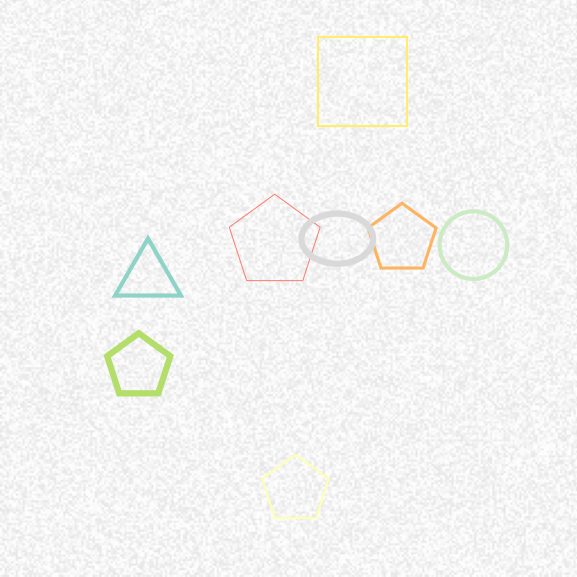[{"shape": "triangle", "thickness": 2, "radius": 0.33, "center": [0.256, 0.52]}, {"shape": "pentagon", "thickness": 1, "radius": 0.3, "center": [0.512, 0.151]}, {"shape": "pentagon", "thickness": 0.5, "radius": 0.41, "center": [0.476, 0.58]}, {"shape": "pentagon", "thickness": 1.5, "radius": 0.31, "center": [0.696, 0.585]}, {"shape": "pentagon", "thickness": 3, "radius": 0.29, "center": [0.24, 0.365]}, {"shape": "oval", "thickness": 3, "radius": 0.31, "center": [0.584, 0.586]}, {"shape": "circle", "thickness": 2, "radius": 0.29, "center": [0.82, 0.575]}, {"shape": "square", "thickness": 1, "radius": 0.39, "center": [0.627, 0.857]}]